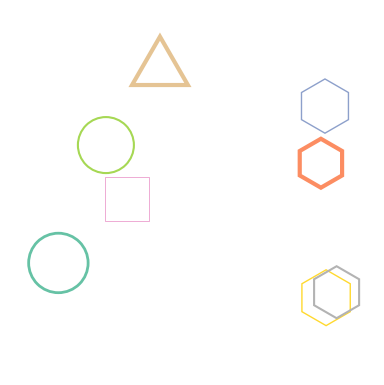[{"shape": "circle", "thickness": 2, "radius": 0.39, "center": [0.152, 0.317]}, {"shape": "hexagon", "thickness": 3, "radius": 0.32, "center": [0.834, 0.576]}, {"shape": "hexagon", "thickness": 1, "radius": 0.35, "center": [0.844, 0.724]}, {"shape": "square", "thickness": 0.5, "radius": 0.29, "center": [0.33, 0.483]}, {"shape": "circle", "thickness": 1.5, "radius": 0.36, "center": [0.275, 0.623]}, {"shape": "hexagon", "thickness": 1, "radius": 0.36, "center": [0.847, 0.227]}, {"shape": "triangle", "thickness": 3, "radius": 0.42, "center": [0.416, 0.821]}, {"shape": "hexagon", "thickness": 1.5, "radius": 0.34, "center": [0.874, 0.241]}]